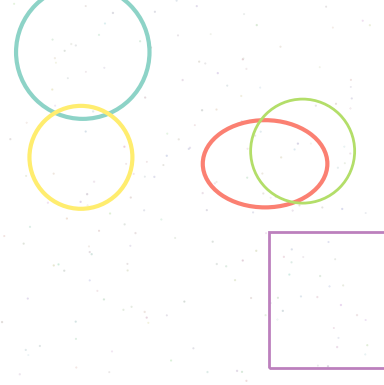[{"shape": "circle", "thickness": 3, "radius": 0.87, "center": [0.215, 0.865]}, {"shape": "oval", "thickness": 3, "radius": 0.81, "center": [0.688, 0.575]}, {"shape": "circle", "thickness": 2, "radius": 0.68, "center": [0.786, 0.608]}, {"shape": "square", "thickness": 2, "radius": 0.88, "center": [0.875, 0.221]}, {"shape": "circle", "thickness": 3, "radius": 0.67, "center": [0.21, 0.591]}]